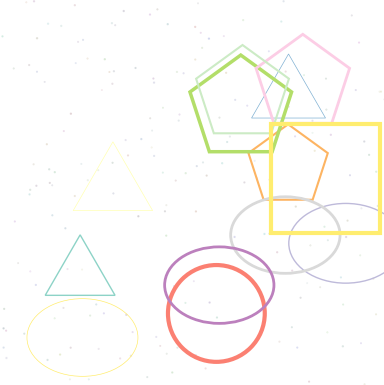[{"shape": "triangle", "thickness": 1, "radius": 0.52, "center": [0.208, 0.285]}, {"shape": "triangle", "thickness": 0.5, "radius": 0.6, "center": [0.293, 0.513]}, {"shape": "oval", "thickness": 1, "radius": 0.74, "center": [0.898, 0.368]}, {"shape": "circle", "thickness": 3, "radius": 0.63, "center": [0.562, 0.186]}, {"shape": "triangle", "thickness": 0.5, "radius": 0.55, "center": [0.749, 0.749]}, {"shape": "pentagon", "thickness": 1.5, "radius": 0.54, "center": [0.748, 0.569]}, {"shape": "pentagon", "thickness": 2.5, "radius": 0.69, "center": [0.625, 0.718]}, {"shape": "pentagon", "thickness": 2, "radius": 0.64, "center": [0.786, 0.783]}, {"shape": "oval", "thickness": 2, "radius": 0.71, "center": [0.741, 0.389]}, {"shape": "oval", "thickness": 2, "radius": 0.71, "center": [0.57, 0.259]}, {"shape": "pentagon", "thickness": 1.5, "radius": 0.63, "center": [0.63, 0.756]}, {"shape": "square", "thickness": 3, "radius": 0.71, "center": [0.845, 0.537]}, {"shape": "oval", "thickness": 0.5, "radius": 0.72, "center": [0.214, 0.123]}]